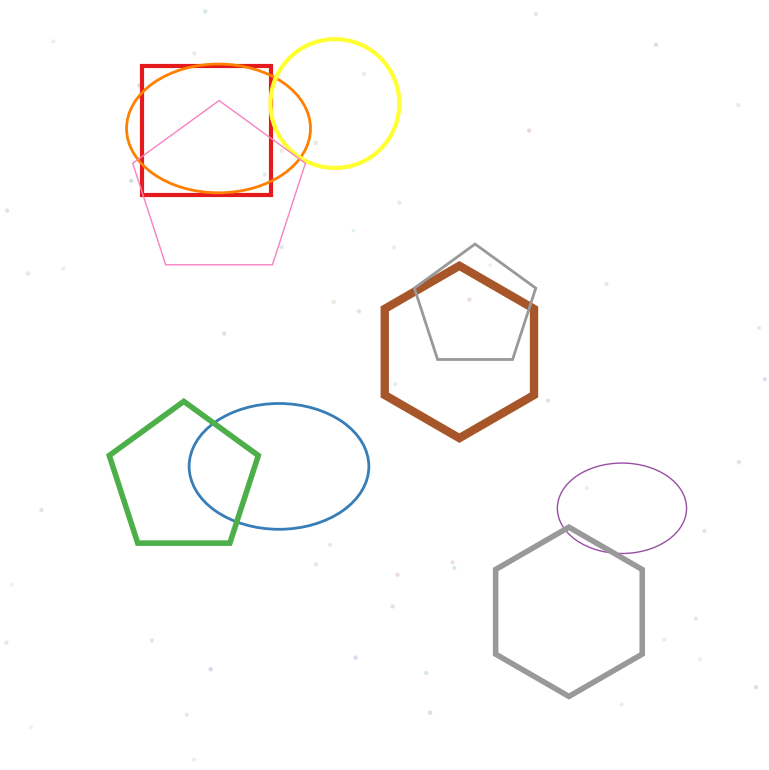[{"shape": "square", "thickness": 1.5, "radius": 0.42, "center": [0.268, 0.831]}, {"shape": "oval", "thickness": 1, "radius": 0.58, "center": [0.362, 0.394]}, {"shape": "pentagon", "thickness": 2, "radius": 0.51, "center": [0.239, 0.377]}, {"shape": "oval", "thickness": 0.5, "radius": 0.42, "center": [0.808, 0.34]}, {"shape": "oval", "thickness": 1, "radius": 0.6, "center": [0.284, 0.833]}, {"shape": "circle", "thickness": 1.5, "radius": 0.42, "center": [0.435, 0.866]}, {"shape": "hexagon", "thickness": 3, "radius": 0.56, "center": [0.597, 0.543]}, {"shape": "pentagon", "thickness": 0.5, "radius": 0.59, "center": [0.284, 0.751]}, {"shape": "hexagon", "thickness": 2, "radius": 0.55, "center": [0.739, 0.205]}, {"shape": "pentagon", "thickness": 1, "radius": 0.41, "center": [0.617, 0.6]}]